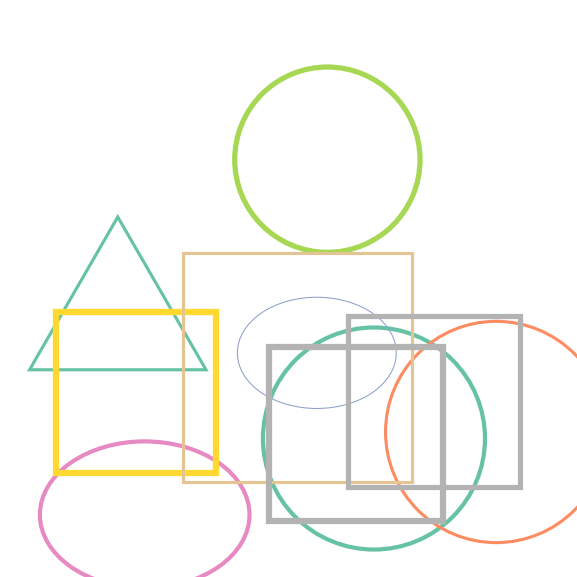[{"shape": "triangle", "thickness": 1.5, "radius": 0.88, "center": [0.204, 0.447]}, {"shape": "circle", "thickness": 2, "radius": 0.96, "center": [0.648, 0.24]}, {"shape": "circle", "thickness": 1.5, "radius": 0.96, "center": [0.859, 0.251]}, {"shape": "oval", "thickness": 0.5, "radius": 0.69, "center": [0.549, 0.388]}, {"shape": "oval", "thickness": 2, "radius": 0.91, "center": [0.251, 0.108]}, {"shape": "circle", "thickness": 2.5, "radius": 0.8, "center": [0.567, 0.723]}, {"shape": "square", "thickness": 3, "radius": 0.69, "center": [0.235, 0.32]}, {"shape": "square", "thickness": 1.5, "radius": 0.99, "center": [0.515, 0.362]}, {"shape": "square", "thickness": 2.5, "radius": 0.74, "center": [0.751, 0.304]}, {"shape": "square", "thickness": 3, "radius": 0.75, "center": [0.617, 0.248]}]